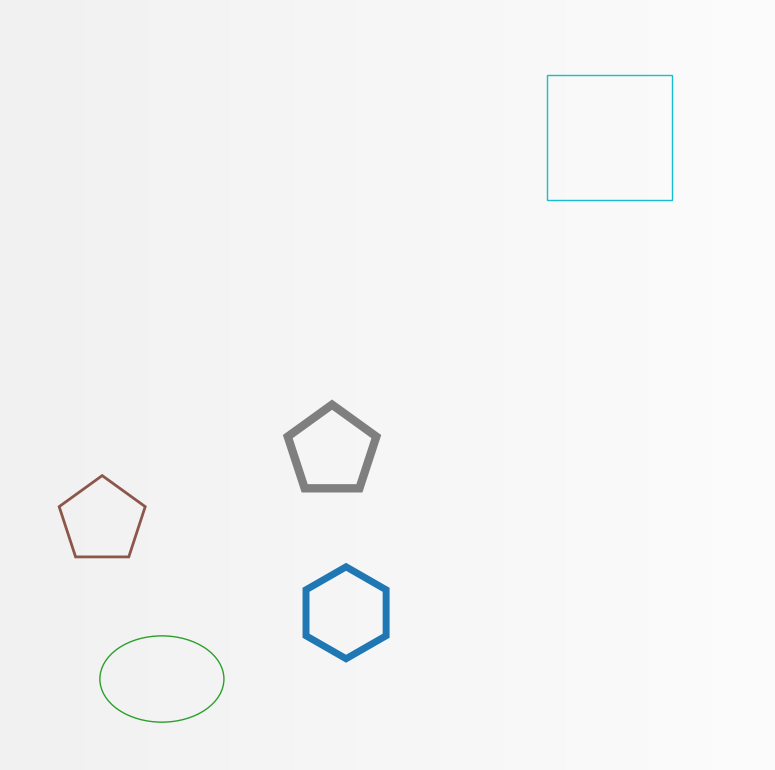[{"shape": "hexagon", "thickness": 2.5, "radius": 0.3, "center": [0.447, 0.204]}, {"shape": "oval", "thickness": 0.5, "radius": 0.4, "center": [0.209, 0.118]}, {"shape": "pentagon", "thickness": 1, "radius": 0.29, "center": [0.132, 0.324]}, {"shape": "pentagon", "thickness": 3, "radius": 0.3, "center": [0.428, 0.414]}, {"shape": "square", "thickness": 0.5, "radius": 0.41, "center": [0.787, 0.821]}]